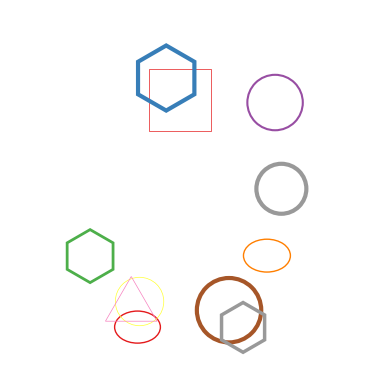[{"shape": "oval", "thickness": 1, "radius": 0.3, "center": [0.357, 0.15]}, {"shape": "square", "thickness": 0.5, "radius": 0.4, "center": [0.468, 0.739]}, {"shape": "hexagon", "thickness": 3, "radius": 0.42, "center": [0.432, 0.797]}, {"shape": "hexagon", "thickness": 2, "radius": 0.34, "center": [0.234, 0.335]}, {"shape": "circle", "thickness": 1.5, "radius": 0.36, "center": [0.714, 0.734]}, {"shape": "oval", "thickness": 1, "radius": 0.3, "center": [0.693, 0.336]}, {"shape": "circle", "thickness": 0.5, "radius": 0.31, "center": [0.362, 0.217]}, {"shape": "circle", "thickness": 3, "radius": 0.42, "center": [0.595, 0.194]}, {"shape": "triangle", "thickness": 0.5, "radius": 0.39, "center": [0.341, 0.204]}, {"shape": "hexagon", "thickness": 2.5, "radius": 0.32, "center": [0.631, 0.15]}, {"shape": "circle", "thickness": 3, "radius": 0.32, "center": [0.731, 0.51]}]